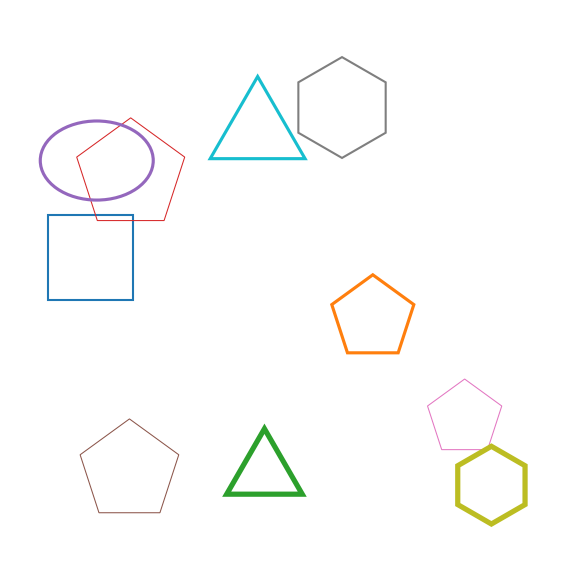[{"shape": "square", "thickness": 1, "radius": 0.37, "center": [0.157, 0.554]}, {"shape": "pentagon", "thickness": 1.5, "radius": 0.37, "center": [0.646, 0.449]}, {"shape": "triangle", "thickness": 2.5, "radius": 0.38, "center": [0.458, 0.181]}, {"shape": "pentagon", "thickness": 0.5, "radius": 0.49, "center": [0.226, 0.697]}, {"shape": "oval", "thickness": 1.5, "radius": 0.49, "center": [0.168, 0.721]}, {"shape": "pentagon", "thickness": 0.5, "radius": 0.45, "center": [0.224, 0.184]}, {"shape": "pentagon", "thickness": 0.5, "radius": 0.34, "center": [0.805, 0.275]}, {"shape": "hexagon", "thickness": 1, "radius": 0.44, "center": [0.592, 0.813]}, {"shape": "hexagon", "thickness": 2.5, "radius": 0.34, "center": [0.851, 0.159]}, {"shape": "triangle", "thickness": 1.5, "radius": 0.47, "center": [0.446, 0.772]}]